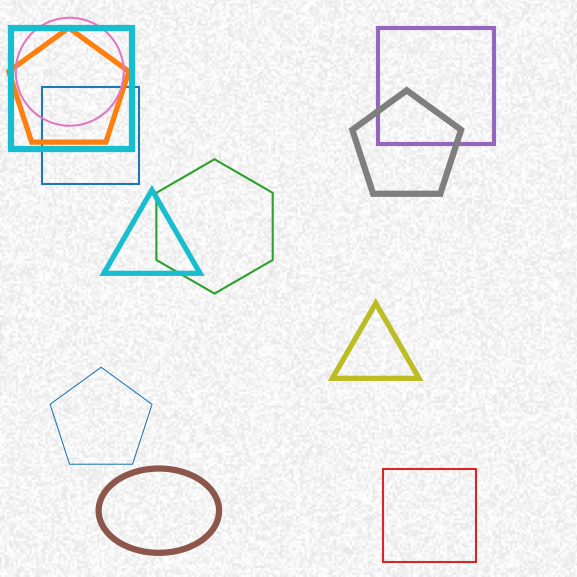[{"shape": "square", "thickness": 1, "radius": 0.42, "center": [0.156, 0.765]}, {"shape": "pentagon", "thickness": 0.5, "radius": 0.46, "center": [0.175, 0.27]}, {"shape": "pentagon", "thickness": 2.5, "radius": 0.55, "center": [0.119, 0.842]}, {"shape": "hexagon", "thickness": 1, "radius": 0.58, "center": [0.371, 0.607]}, {"shape": "square", "thickness": 1, "radius": 0.4, "center": [0.744, 0.106]}, {"shape": "square", "thickness": 2, "radius": 0.5, "center": [0.755, 0.851]}, {"shape": "oval", "thickness": 3, "radius": 0.52, "center": [0.275, 0.115]}, {"shape": "circle", "thickness": 1, "radius": 0.47, "center": [0.121, 0.875]}, {"shape": "pentagon", "thickness": 3, "radius": 0.5, "center": [0.704, 0.744]}, {"shape": "triangle", "thickness": 2.5, "radius": 0.43, "center": [0.651, 0.387]}, {"shape": "square", "thickness": 3, "radius": 0.52, "center": [0.124, 0.846]}, {"shape": "triangle", "thickness": 2.5, "radius": 0.48, "center": [0.263, 0.574]}]